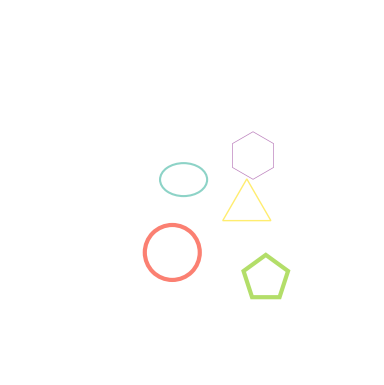[{"shape": "oval", "thickness": 1.5, "radius": 0.31, "center": [0.477, 0.533]}, {"shape": "circle", "thickness": 3, "radius": 0.36, "center": [0.448, 0.344]}, {"shape": "pentagon", "thickness": 3, "radius": 0.3, "center": [0.69, 0.277]}, {"shape": "hexagon", "thickness": 0.5, "radius": 0.31, "center": [0.657, 0.596]}, {"shape": "triangle", "thickness": 1, "radius": 0.36, "center": [0.641, 0.463]}]